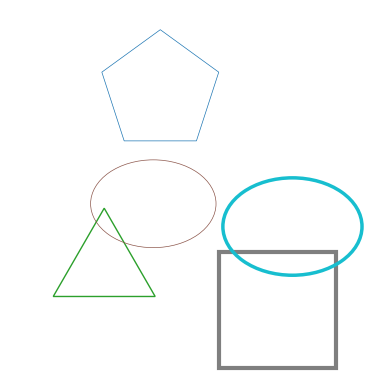[{"shape": "pentagon", "thickness": 0.5, "radius": 0.8, "center": [0.416, 0.763]}, {"shape": "triangle", "thickness": 1, "radius": 0.76, "center": [0.271, 0.306]}, {"shape": "oval", "thickness": 0.5, "radius": 0.81, "center": [0.398, 0.471]}, {"shape": "square", "thickness": 3, "radius": 0.75, "center": [0.721, 0.196]}, {"shape": "oval", "thickness": 2.5, "radius": 0.9, "center": [0.76, 0.412]}]